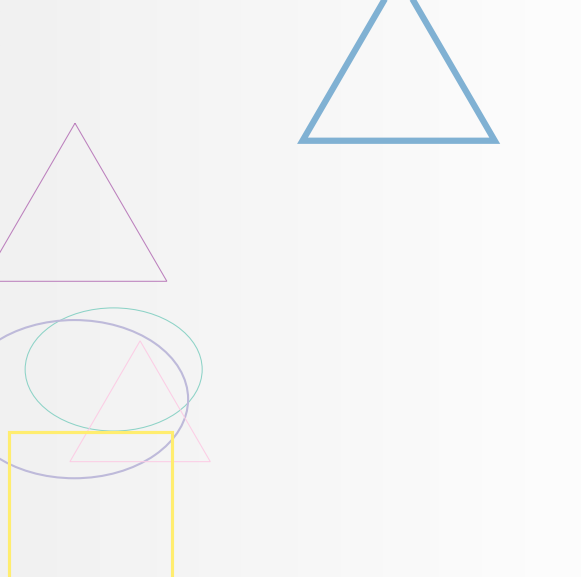[{"shape": "oval", "thickness": 0.5, "radius": 0.76, "center": [0.196, 0.359]}, {"shape": "oval", "thickness": 1, "radius": 0.98, "center": [0.128, 0.308]}, {"shape": "triangle", "thickness": 3, "radius": 0.95, "center": [0.686, 0.851]}, {"shape": "triangle", "thickness": 0.5, "radius": 0.7, "center": [0.241, 0.269]}, {"shape": "triangle", "thickness": 0.5, "radius": 0.91, "center": [0.129, 0.603]}, {"shape": "square", "thickness": 1.5, "radius": 0.7, "center": [0.156, 0.111]}]